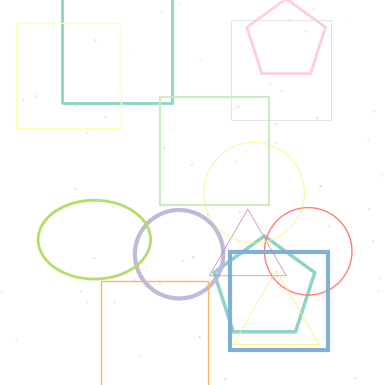[{"shape": "pentagon", "thickness": 2.5, "radius": 0.69, "center": [0.687, 0.249]}, {"shape": "square", "thickness": 2, "radius": 0.72, "center": [0.303, 0.876]}, {"shape": "square", "thickness": 1, "radius": 0.68, "center": [0.178, 0.804]}, {"shape": "circle", "thickness": 3, "radius": 0.57, "center": [0.465, 0.34]}, {"shape": "circle", "thickness": 1, "radius": 0.57, "center": [0.801, 0.347]}, {"shape": "square", "thickness": 3, "radius": 0.64, "center": [0.724, 0.217]}, {"shape": "square", "thickness": 1, "radius": 0.69, "center": [0.401, 0.133]}, {"shape": "oval", "thickness": 2, "radius": 0.73, "center": [0.245, 0.378]}, {"shape": "pentagon", "thickness": 2, "radius": 0.54, "center": [0.743, 0.896]}, {"shape": "square", "thickness": 0.5, "radius": 0.65, "center": [0.73, 0.818]}, {"shape": "triangle", "thickness": 0.5, "radius": 0.58, "center": [0.644, 0.341]}, {"shape": "square", "thickness": 1.5, "radius": 0.7, "center": [0.557, 0.608]}, {"shape": "circle", "thickness": 0.5, "radius": 0.65, "center": [0.66, 0.499]}, {"shape": "triangle", "thickness": 0.5, "radius": 0.64, "center": [0.718, 0.17]}]